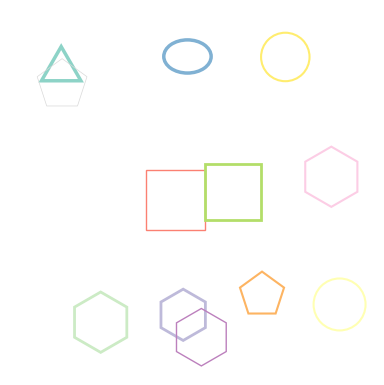[{"shape": "triangle", "thickness": 2.5, "radius": 0.3, "center": [0.159, 0.82]}, {"shape": "circle", "thickness": 1.5, "radius": 0.34, "center": [0.882, 0.209]}, {"shape": "hexagon", "thickness": 2, "radius": 0.33, "center": [0.476, 0.182]}, {"shape": "square", "thickness": 1, "radius": 0.39, "center": [0.456, 0.481]}, {"shape": "oval", "thickness": 2.5, "radius": 0.31, "center": [0.487, 0.853]}, {"shape": "pentagon", "thickness": 1.5, "radius": 0.3, "center": [0.681, 0.234]}, {"shape": "square", "thickness": 2, "radius": 0.36, "center": [0.606, 0.5]}, {"shape": "hexagon", "thickness": 1.5, "radius": 0.39, "center": [0.861, 0.541]}, {"shape": "pentagon", "thickness": 0.5, "radius": 0.34, "center": [0.161, 0.78]}, {"shape": "hexagon", "thickness": 1, "radius": 0.37, "center": [0.523, 0.124]}, {"shape": "hexagon", "thickness": 2, "radius": 0.39, "center": [0.261, 0.163]}, {"shape": "circle", "thickness": 1.5, "radius": 0.31, "center": [0.741, 0.852]}]